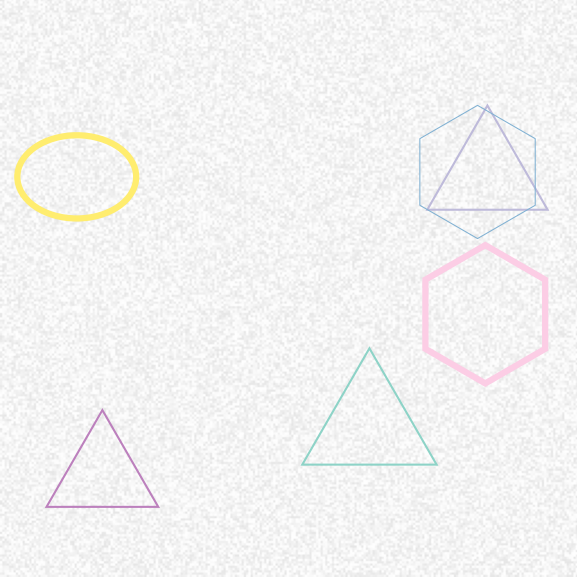[{"shape": "triangle", "thickness": 1, "radius": 0.67, "center": [0.64, 0.262]}, {"shape": "triangle", "thickness": 1, "radius": 0.6, "center": [0.844, 0.696]}, {"shape": "hexagon", "thickness": 0.5, "radius": 0.58, "center": [0.827, 0.701]}, {"shape": "hexagon", "thickness": 3, "radius": 0.6, "center": [0.84, 0.455]}, {"shape": "triangle", "thickness": 1, "radius": 0.56, "center": [0.177, 0.177]}, {"shape": "oval", "thickness": 3, "radius": 0.51, "center": [0.133, 0.693]}]